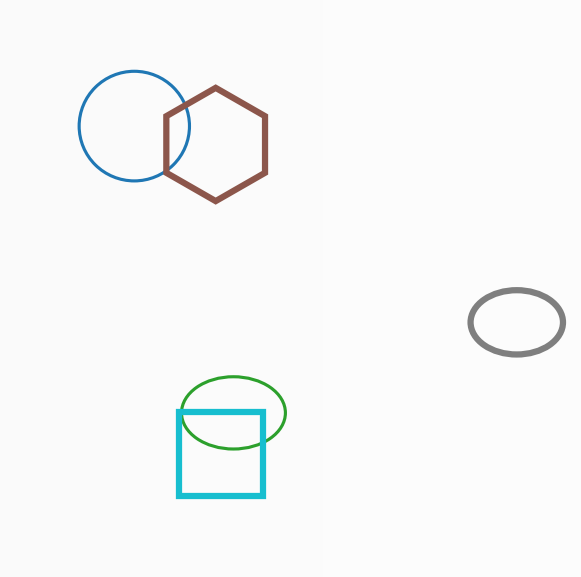[{"shape": "circle", "thickness": 1.5, "radius": 0.47, "center": [0.231, 0.781]}, {"shape": "oval", "thickness": 1.5, "radius": 0.45, "center": [0.402, 0.284]}, {"shape": "hexagon", "thickness": 3, "radius": 0.49, "center": [0.371, 0.749]}, {"shape": "oval", "thickness": 3, "radius": 0.4, "center": [0.889, 0.441]}, {"shape": "square", "thickness": 3, "radius": 0.36, "center": [0.38, 0.213]}]